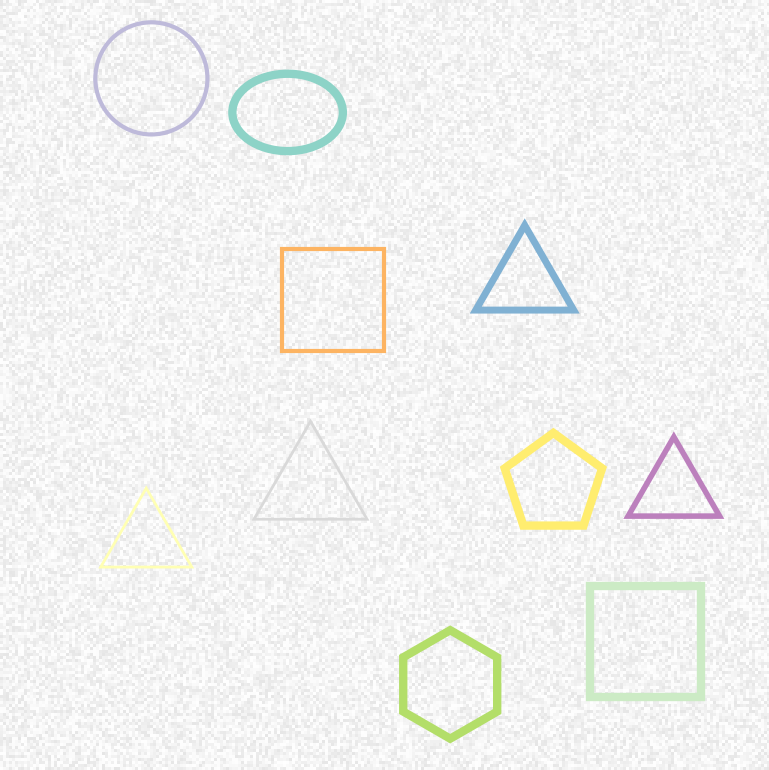[{"shape": "oval", "thickness": 3, "radius": 0.36, "center": [0.374, 0.854]}, {"shape": "triangle", "thickness": 1, "radius": 0.34, "center": [0.19, 0.298]}, {"shape": "circle", "thickness": 1.5, "radius": 0.36, "center": [0.197, 0.898]}, {"shape": "triangle", "thickness": 2.5, "radius": 0.37, "center": [0.681, 0.634]}, {"shape": "square", "thickness": 1.5, "radius": 0.33, "center": [0.433, 0.611]}, {"shape": "hexagon", "thickness": 3, "radius": 0.35, "center": [0.585, 0.111]}, {"shape": "triangle", "thickness": 1, "radius": 0.42, "center": [0.403, 0.368]}, {"shape": "triangle", "thickness": 2, "radius": 0.34, "center": [0.875, 0.364]}, {"shape": "square", "thickness": 3, "radius": 0.36, "center": [0.838, 0.167]}, {"shape": "pentagon", "thickness": 3, "radius": 0.33, "center": [0.719, 0.371]}]